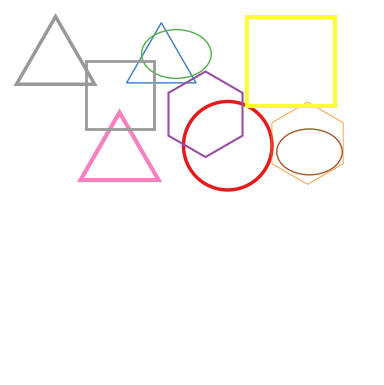[{"shape": "circle", "thickness": 2.5, "radius": 0.57, "center": [0.592, 0.622]}, {"shape": "triangle", "thickness": 1, "radius": 0.52, "center": [0.419, 0.837]}, {"shape": "oval", "thickness": 1, "radius": 0.45, "center": [0.458, 0.86]}, {"shape": "hexagon", "thickness": 1.5, "radius": 0.56, "center": [0.534, 0.703]}, {"shape": "hexagon", "thickness": 0.5, "radius": 0.53, "center": [0.799, 0.628]}, {"shape": "square", "thickness": 3, "radius": 0.58, "center": [0.756, 0.841]}, {"shape": "oval", "thickness": 1, "radius": 0.43, "center": [0.804, 0.605]}, {"shape": "triangle", "thickness": 3, "radius": 0.59, "center": [0.31, 0.591]}, {"shape": "triangle", "thickness": 2.5, "radius": 0.59, "center": [0.144, 0.84]}, {"shape": "square", "thickness": 2, "radius": 0.44, "center": [0.312, 0.752]}]